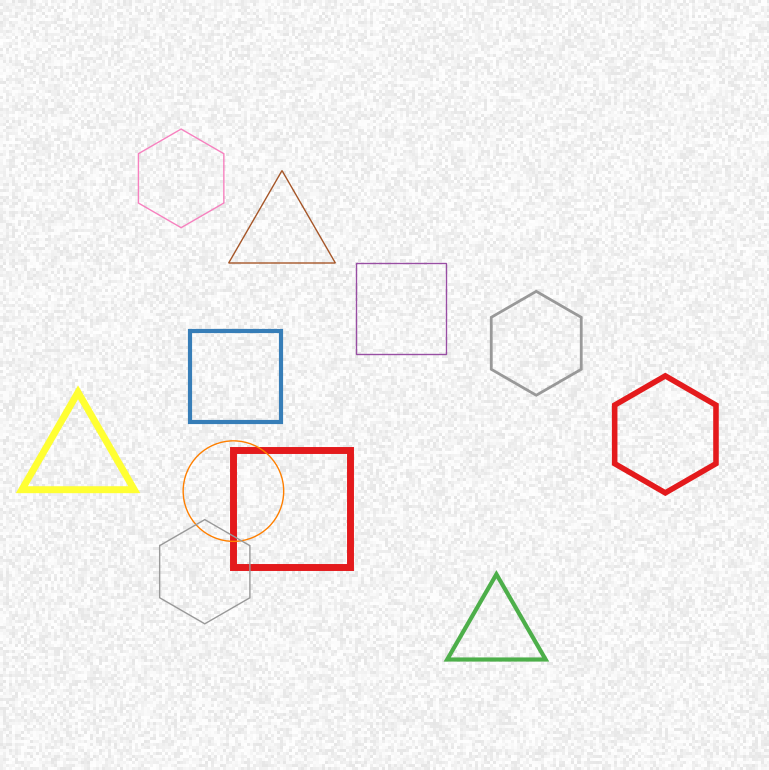[{"shape": "hexagon", "thickness": 2, "radius": 0.38, "center": [0.864, 0.436]}, {"shape": "square", "thickness": 2.5, "radius": 0.38, "center": [0.378, 0.339]}, {"shape": "square", "thickness": 1.5, "radius": 0.3, "center": [0.306, 0.511]}, {"shape": "triangle", "thickness": 1.5, "radius": 0.37, "center": [0.645, 0.18]}, {"shape": "square", "thickness": 0.5, "radius": 0.29, "center": [0.521, 0.599]}, {"shape": "circle", "thickness": 0.5, "radius": 0.33, "center": [0.303, 0.362]}, {"shape": "triangle", "thickness": 2.5, "radius": 0.42, "center": [0.101, 0.406]}, {"shape": "triangle", "thickness": 0.5, "radius": 0.4, "center": [0.366, 0.698]}, {"shape": "hexagon", "thickness": 0.5, "radius": 0.32, "center": [0.235, 0.768]}, {"shape": "hexagon", "thickness": 1, "radius": 0.34, "center": [0.696, 0.554]}, {"shape": "hexagon", "thickness": 0.5, "radius": 0.34, "center": [0.266, 0.258]}]